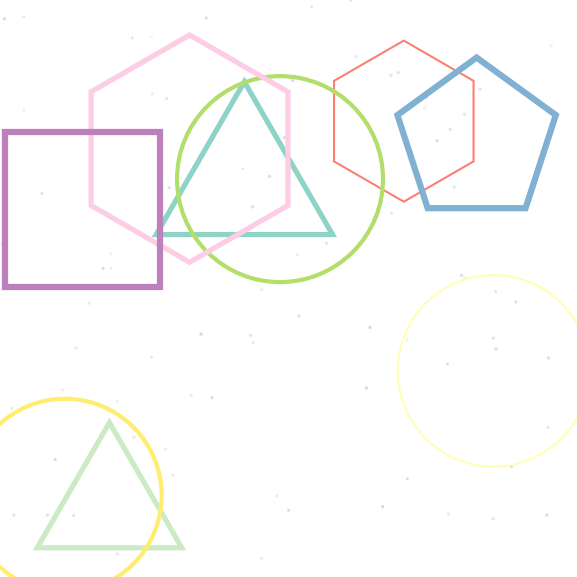[{"shape": "triangle", "thickness": 2.5, "radius": 0.88, "center": [0.423, 0.681]}, {"shape": "circle", "thickness": 1, "radius": 0.83, "center": [0.855, 0.357]}, {"shape": "hexagon", "thickness": 1, "radius": 0.7, "center": [0.699, 0.789]}, {"shape": "pentagon", "thickness": 3, "radius": 0.72, "center": [0.825, 0.755]}, {"shape": "circle", "thickness": 2, "radius": 0.89, "center": [0.485, 0.689]}, {"shape": "hexagon", "thickness": 2.5, "radius": 0.98, "center": [0.328, 0.742]}, {"shape": "square", "thickness": 3, "radius": 0.67, "center": [0.143, 0.636]}, {"shape": "triangle", "thickness": 2.5, "radius": 0.72, "center": [0.19, 0.123]}, {"shape": "circle", "thickness": 2, "radius": 0.84, "center": [0.112, 0.141]}]